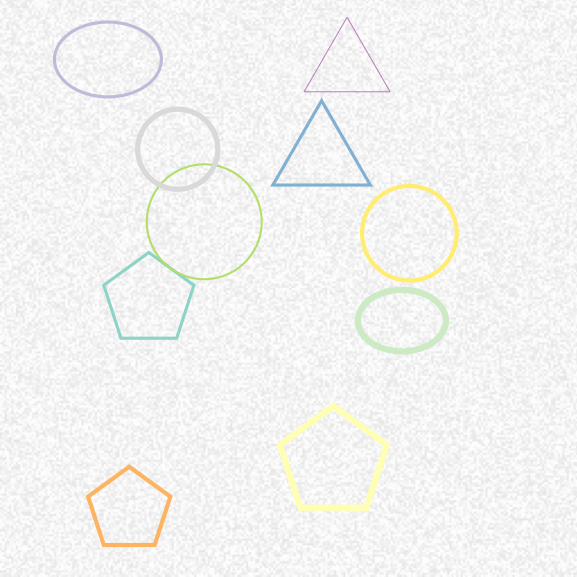[{"shape": "pentagon", "thickness": 1.5, "radius": 0.41, "center": [0.258, 0.48]}, {"shape": "pentagon", "thickness": 3, "radius": 0.49, "center": [0.577, 0.199]}, {"shape": "oval", "thickness": 1.5, "radius": 0.46, "center": [0.187, 0.896]}, {"shape": "triangle", "thickness": 1.5, "radius": 0.49, "center": [0.557, 0.727]}, {"shape": "pentagon", "thickness": 2, "radius": 0.37, "center": [0.224, 0.116]}, {"shape": "circle", "thickness": 1, "radius": 0.5, "center": [0.354, 0.615]}, {"shape": "circle", "thickness": 2.5, "radius": 0.35, "center": [0.308, 0.741]}, {"shape": "triangle", "thickness": 0.5, "radius": 0.43, "center": [0.601, 0.883]}, {"shape": "oval", "thickness": 3, "radius": 0.38, "center": [0.696, 0.444]}, {"shape": "circle", "thickness": 2, "radius": 0.41, "center": [0.709, 0.595]}]